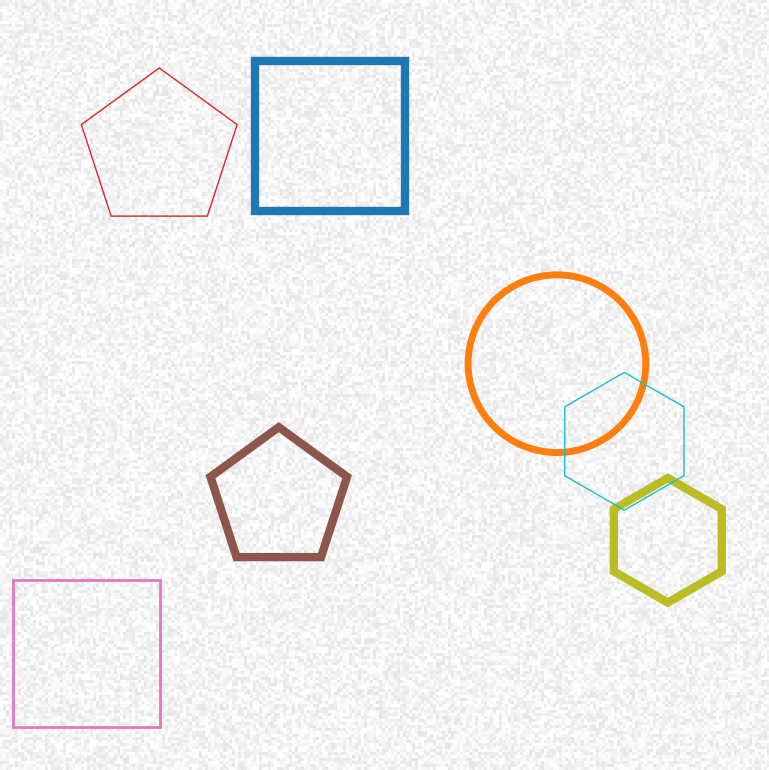[{"shape": "square", "thickness": 3, "radius": 0.49, "center": [0.429, 0.824]}, {"shape": "circle", "thickness": 2.5, "radius": 0.58, "center": [0.723, 0.528]}, {"shape": "pentagon", "thickness": 0.5, "radius": 0.53, "center": [0.207, 0.805]}, {"shape": "pentagon", "thickness": 3, "radius": 0.47, "center": [0.362, 0.352]}, {"shape": "square", "thickness": 1, "radius": 0.48, "center": [0.113, 0.152]}, {"shape": "hexagon", "thickness": 3, "radius": 0.4, "center": [0.867, 0.298]}, {"shape": "hexagon", "thickness": 0.5, "radius": 0.45, "center": [0.811, 0.427]}]